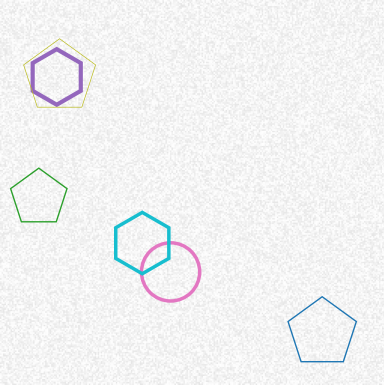[{"shape": "pentagon", "thickness": 1, "radius": 0.47, "center": [0.837, 0.136]}, {"shape": "pentagon", "thickness": 1, "radius": 0.39, "center": [0.101, 0.486]}, {"shape": "hexagon", "thickness": 3, "radius": 0.36, "center": [0.147, 0.8]}, {"shape": "circle", "thickness": 2.5, "radius": 0.38, "center": [0.443, 0.294]}, {"shape": "pentagon", "thickness": 0.5, "radius": 0.49, "center": [0.155, 0.801]}, {"shape": "hexagon", "thickness": 2.5, "radius": 0.4, "center": [0.37, 0.369]}]